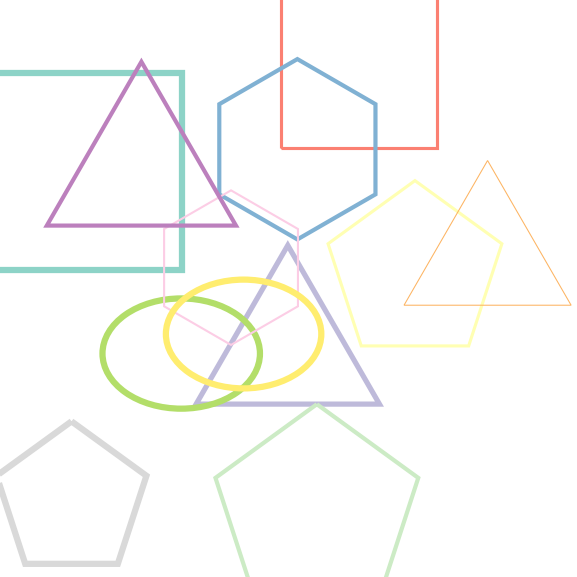[{"shape": "square", "thickness": 3, "radius": 0.85, "center": [0.144, 0.702]}, {"shape": "pentagon", "thickness": 1.5, "radius": 0.79, "center": [0.719, 0.528]}, {"shape": "triangle", "thickness": 2.5, "radius": 0.92, "center": [0.498, 0.391]}, {"shape": "square", "thickness": 1.5, "radius": 0.67, "center": [0.622, 0.877]}, {"shape": "hexagon", "thickness": 2, "radius": 0.78, "center": [0.515, 0.741]}, {"shape": "triangle", "thickness": 0.5, "radius": 0.84, "center": [0.844, 0.554]}, {"shape": "oval", "thickness": 3, "radius": 0.68, "center": [0.314, 0.387]}, {"shape": "hexagon", "thickness": 1, "radius": 0.67, "center": [0.4, 0.536]}, {"shape": "pentagon", "thickness": 3, "radius": 0.68, "center": [0.124, 0.133]}, {"shape": "triangle", "thickness": 2, "radius": 0.95, "center": [0.245, 0.703]}, {"shape": "pentagon", "thickness": 2, "radius": 0.92, "center": [0.549, 0.115]}, {"shape": "oval", "thickness": 3, "radius": 0.67, "center": [0.422, 0.421]}]